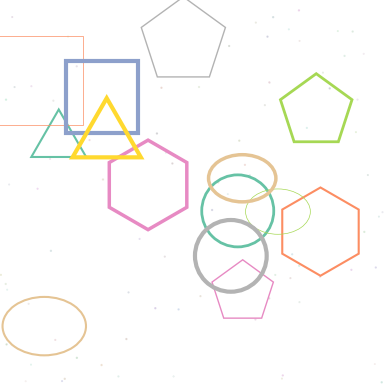[{"shape": "triangle", "thickness": 1.5, "radius": 0.41, "center": [0.153, 0.633]}, {"shape": "circle", "thickness": 2, "radius": 0.47, "center": [0.618, 0.452]}, {"shape": "hexagon", "thickness": 1.5, "radius": 0.57, "center": [0.832, 0.398]}, {"shape": "square", "thickness": 0.5, "radius": 0.58, "center": [0.101, 0.791]}, {"shape": "square", "thickness": 3, "radius": 0.47, "center": [0.266, 0.749]}, {"shape": "pentagon", "thickness": 1, "radius": 0.42, "center": [0.63, 0.241]}, {"shape": "hexagon", "thickness": 2.5, "radius": 0.58, "center": [0.385, 0.52]}, {"shape": "pentagon", "thickness": 2, "radius": 0.49, "center": [0.821, 0.711]}, {"shape": "oval", "thickness": 0.5, "radius": 0.42, "center": [0.722, 0.45]}, {"shape": "triangle", "thickness": 3, "radius": 0.51, "center": [0.277, 0.643]}, {"shape": "oval", "thickness": 1.5, "radius": 0.54, "center": [0.115, 0.153]}, {"shape": "oval", "thickness": 2.5, "radius": 0.44, "center": [0.629, 0.537]}, {"shape": "pentagon", "thickness": 1, "radius": 0.57, "center": [0.476, 0.893]}, {"shape": "circle", "thickness": 3, "radius": 0.47, "center": [0.6, 0.335]}]